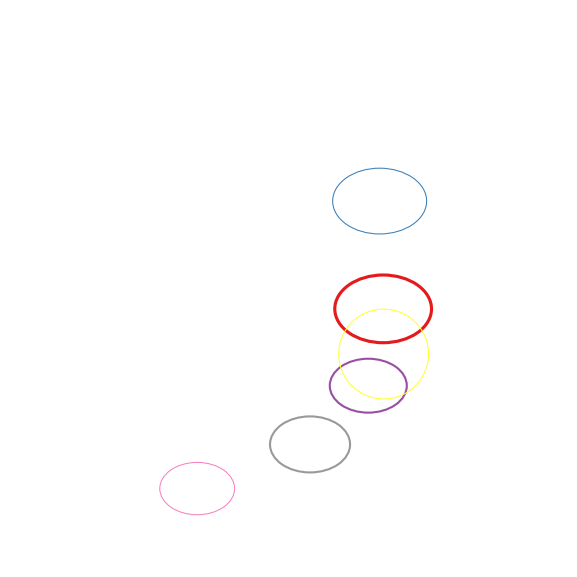[{"shape": "oval", "thickness": 1.5, "radius": 0.42, "center": [0.663, 0.464]}, {"shape": "oval", "thickness": 0.5, "radius": 0.41, "center": [0.657, 0.651]}, {"shape": "oval", "thickness": 1, "radius": 0.33, "center": [0.638, 0.331]}, {"shape": "circle", "thickness": 0.5, "radius": 0.39, "center": [0.664, 0.386]}, {"shape": "oval", "thickness": 0.5, "radius": 0.32, "center": [0.341, 0.153]}, {"shape": "oval", "thickness": 1, "radius": 0.35, "center": [0.537, 0.23]}]